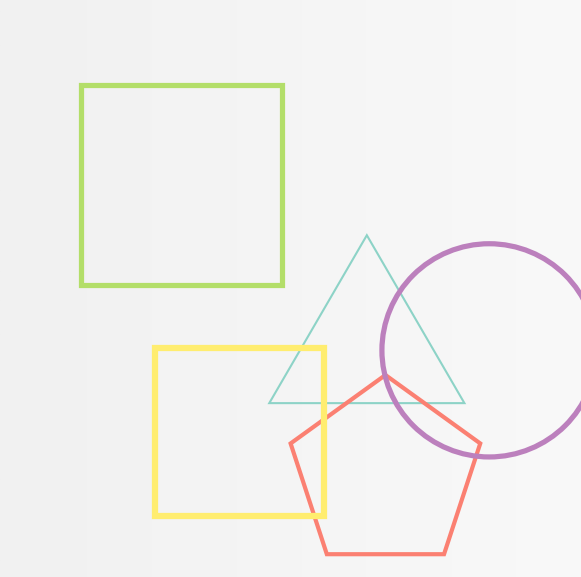[{"shape": "triangle", "thickness": 1, "radius": 0.97, "center": [0.631, 0.398]}, {"shape": "pentagon", "thickness": 2, "radius": 0.86, "center": [0.663, 0.178]}, {"shape": "square", "thickness": 2.5, "radius": 0.87, "center": [0.313, 0.679]}, {"shape": "circle", "thickness": 2.5, "radius": 0.92, "center": [0.842, 0.392]}, {"shape": "square", "thickness": 3, "radius": 0.73, "center": [0.412, 0.252]}]